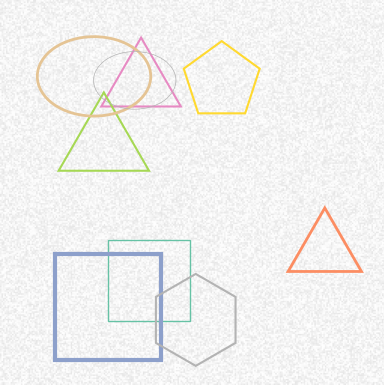[{"shape": "square", "thickness": 1, "radius": 0.53, "center": [0.387, 0.271]}, {"shape": "triangle", "thickness": 2, "radius": 0.55, "center": [0.844, 0.35]}, {"shape": "square", "thickness": 3, "radius": 0.69, "center": [0.281, 0.204]}, {"shape": "triangle", "thickness": 1.5, "radius": 0.6, "center": [0.366, 0.783]}, {"shape": "triangle", "thickness": 1.5, "radius": 0.68, "center": [0.27, 0.624]}, {"shape": "pentagon", "thickness": 1.5, "radius": 0.52, "center": [0.576, 0.79]}, {"shape": "oval", "thickness": 2, "radius": 0.74, "center": [0.244, 0.802]}, {"shape": "oval", "thickness": 0.5, "radius": 0.53, "center": [0.35, 0.791]}, {"shape": "hexagon", "thickness": 1.5, "radius": 0.6, "center": [0.508, 0.169]}]